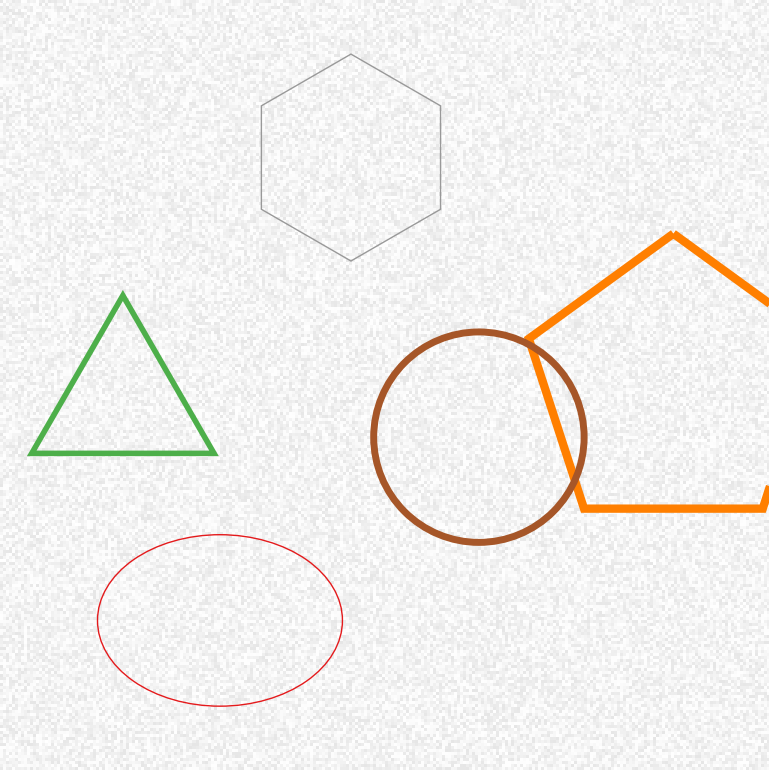[{"shape": "oval", "thickness": 0.5, "radius": 0.8, "center": [0.286, 0.194]}, {"shape": "triangle", "thickness": 2, "radius": 0.68, "center": [0.16, 0.48]}, {"shape": "pentagon", "thickness": 3, "radius": 0.99, "center": [0.875, 0.499]}, {"shape": "circle", "thickness": 2.5, "radius": 0.68, "center": [0.622, 0.432]}, {"shape": "hexagon", "thickness": 0.5, "radius": 0.67, "center": [0.456, 0.795]}]